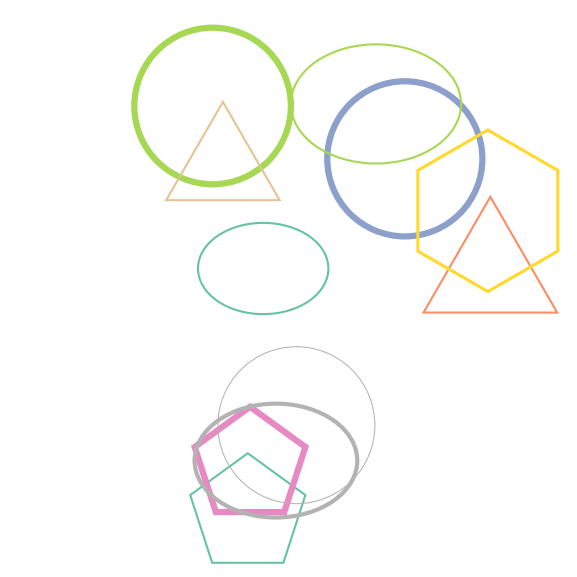[{"shape": "oval", "thickness": 1, "radius": 0.56, "center": [0.456, 0.534]}, {"shape": "pentagon", "thickness": 1, "radius": 0.52, "center": [0.429, 0.109]}, {"shape": "triangle", "thickness": 1, "radius": 0.67, "center": [0.849, 0.525]}, {"shape": "circle", "thickness": 3, "radius": 0.67, "center": [0.701, 0.724]}, {"shape": "pentagon", "thickness": 3, "radius": 0.5, "center": [0.433, 0.194]}, {"shape": "oval", "thickness": 1, "radius": 0.74, "center": [0.651, 0.819]}, {"shape": "circle", "thickness": 3, "radius": 0.68, "center": [0.368, 0.816]}, {"shape": "hexagon", "thickness": 1.5, "radius": 0.7, "center": [0.845, 0.634]}, {"shape": "triangle", "thickness": 1, "radius": 0.57, "center": [0.386, 0.709]}, {"shape": "circle", "thickness": 0.5, "radius": 0.68, "center": [0.513, 0.263]}, {"shape": "oval", "thickness": 2, "radius": 0.7, "center": [0.478, 0.202]}]